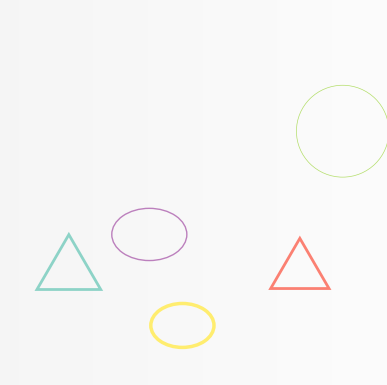[{"shape": "triangle", "thickness": 2, "radius": 0.48, "center": [0.178, 0.296]}, {"shape": "triangle", "thickness": 2, "radius": 0.43, "center": [0.774, 0.294]}, {"shape": "circle", "thickness": 0.5, "radius": 0.6, "center": [0.884, 0.659]}, {"shape": "oval", "thickness": 1, "radius": 0.48, "center": [0.385, 0.391]}, {"shape": "oval", "thickness": 2.5, "radius": 0.41, "center": [0.471, 0.155]}]